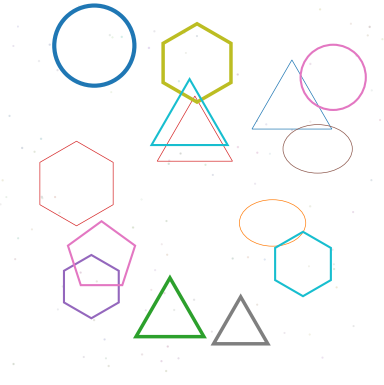[{"shape": "triangle", "thickness": 0.5, "radius": 0.6, "center": [0.758, 0.725]}, {"shape": "circle", "thickness": 3, "radius": 0.52, "center": [0.245, 0.882]}, {"shape": "oval", "thickness": 0.5, "radius": 0.43, "center": [0.708, 0.421]}, {"shape": "triangle", "thickness": 2.5, "radius": 0.51, "center": [0.441, 0.176]}, {"shape": "hexagon", "thickness": 0.5, "radius": 0.55, "center": [0.199, 0.523]}, {"shape": "triangle", "thickness": 0.5, "radius": 0.56, "center": [0.506, 0.638]}, {"shape": "hexagon", "thickness": 1.5, "radius": 0.41, "center": [0.237, 0.256]}, {"shape": "oval", "thickness": 0.5, "radius": 0.45, "center": [0.825, 0.613]}, {"shape": "circle", "thickness": 1.5, "radius": 0.42, "center": [0.865, 0.799]}, {"shape": "pentagon", "thickness": 1.5, "radius": 0.46, "center": [0.264, 0.334]}, {"shape": "triangle", "thickness": 2.5, "radius": 0.41, "center": [0.625, 0.148]}, {"shape": "hexagon", "thickness": 2.5, "radius": 0.51, "center": [0.512, 0.837]}, {"shape": "triangle", "thickness": 1.5, "radius": 0.57, "center": [0.492, 0.68]}, {"shape": "hexagon", "thickness": 1.5, "radius": 0.42, "center": [0.787, 0.314]}]